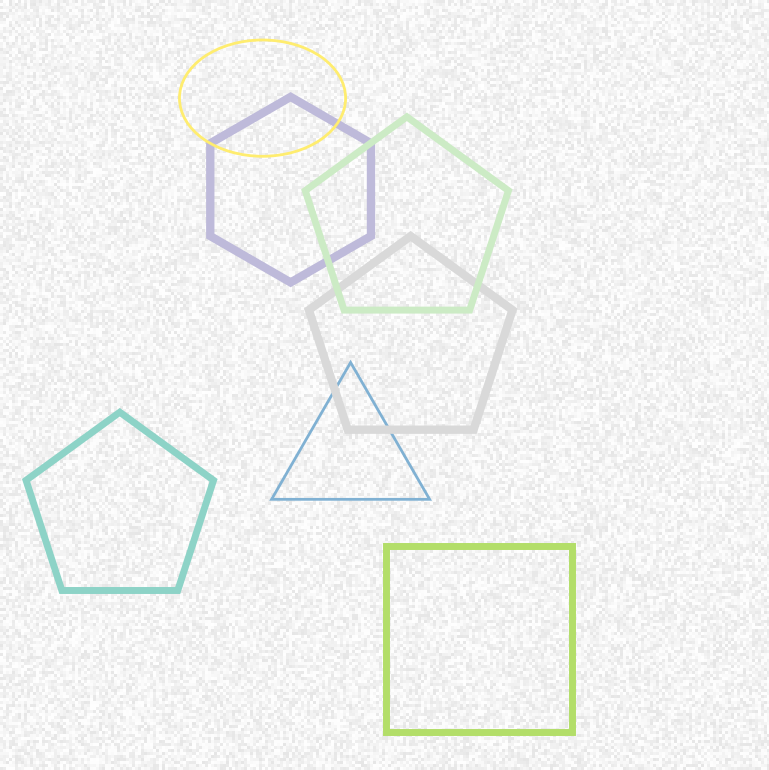[{"shape": "pentagon", "thickness": 2.5, "radius": 0.64, "center": [0.156, 0.337]}, {"shape": "hexagon", "thickness": 3, "radius": 0.6, "center": [0.377, 0.754]}, {"shape": "triangle", "thickness": 1, "radius": 0.59, "center": [0.455, 0.411]}, {"shape": "square", "thickness": 2.5, "radius": 0.6, "center": [0.622, 0.17]}, {"shape": "pentagon", "thickness": 3, "radius": 0.7, "center": [0.533, 0.554]}, {"shape": "pentagon", "thickness": 2.5, "radius": 0.69, "center": [0.528, 0.71]}, {"shape": "oval", "thickness": 1, "radius": 0.54, "center": [0.341, 0.873]}]